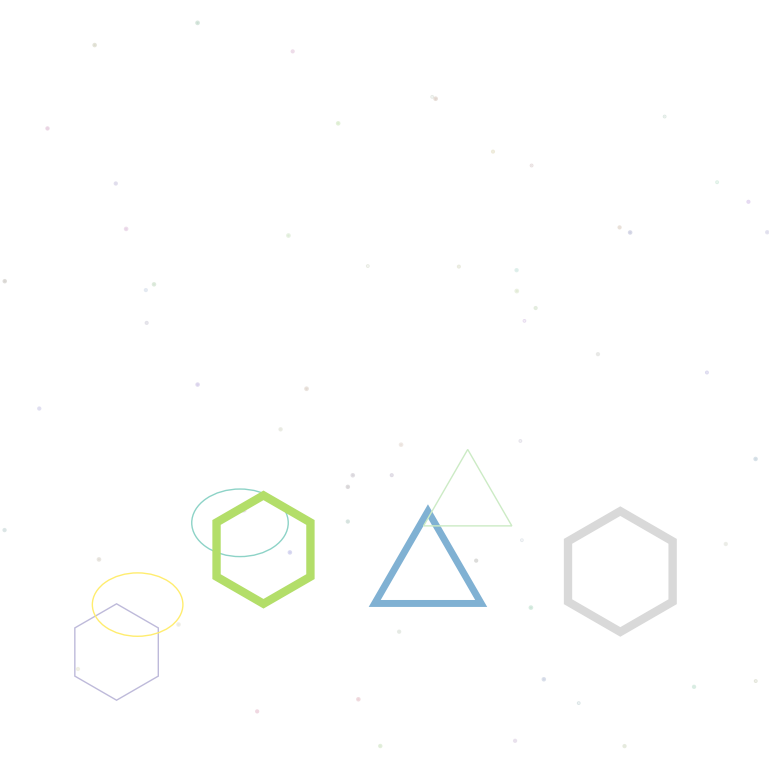[{"shape": "oval", "thickness": 0.5, "radius": 0.31, "center": [0.312, 0.321]}, {"shape": "hexagon", "thickness": 0.5, "radius": 0.31, "center": [0.151, 0.153]}, {"shape": "triangle", "thickness": 2.5, "radius": 0.4, "center": [0.556, 0.256]}, {"shape": "hexagon", "thickness": 3, "radius": 0.35, "center": [0.342, 0.286]}, {"shape": "hexagon", "thickness": 3, "radius": 0.39, "center": [0.806, 0.258]}, {"shape": "triangle", "thickness": 0.5, "radius": 0.33, "center": [0.607, 0.35]}, {"shape": "oval", "thickness": 0.5, "radius": 0.29, "center": [0.179, 0.215]}]